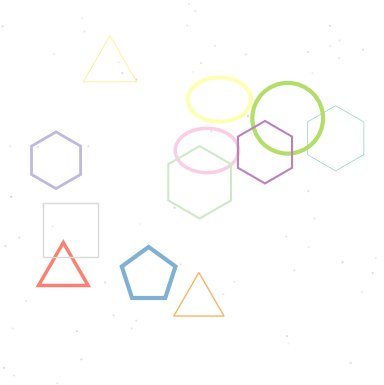[{"shape": "hexagon", "thickness": 0.5, "radius": 0.42, "center": [0.872, 0.641]}, {"shape": "oval", "thickness": 3, "radius": 0.41, "center": [0.57, 0.741]}, {"shape": "hexagon", "thickness": 2, "radius": 0.37, "center": [0.146, 0.584]}, {"shape": "triangle", "thickness": 2.5, "radius": 0.37, "center": [0.164, 0.296]}, {"shape": "pentagon", "thickness": 3, "radius": 0.37, "center": [0.386, 0.285]}, {"shape": "triangle", "thickness": 1, "radius": 0.38, "center": [0.517, 0.217]}, {"shape": "circle", "thickness": 3, "radius": 0.46, "center": [0.747, 0.693]}, {"shape": "oval", "thickness": 2.5, "radius": 0.41, "center": [0.537, 0.609]}, {"shape": "square", "thickness": 1, "radius": 0.35, "center": [0.183, 0.402]}, {"shape": "hexagon", "thickness": 1.5, "radius": 0.41, "center": [0.688, 0.605]}, {"shape": "hexagon", "thickness": 1.5, "radius": 0.47, "center": [0.519, 0.527]}, {"shape": "triangle", "thickness": 0.5, "radius": 0.4, "center": [0.286, 0.827]}]